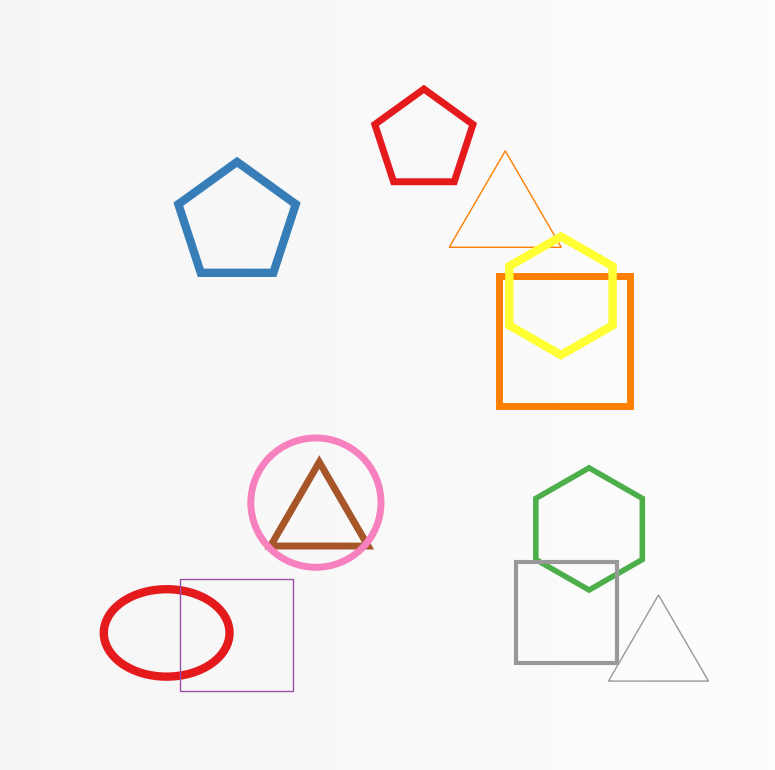[{"shape": "pentagon", "thickness": 2.5, "radius": 0.33, "center": [0.547, 0.818]}, {"shape": "oval", "thickness": 3, "radius": 0.41, "center": [0.215, 0.178]}, {"shape": "pentagon", "thickness": 3, "radius": 0.4, "center": [0.306, 0.71]}, {"shape": "hexagon", "thickness": 2, "radius": 0.4, "center": [0.76, 0.313]}, {"shape": "square", "thickness": 0.5, "radius": 0.37, "center": [0.305, 0.175]}, {"shape": "square", "thickness": 2.5, "radius": 0.42, "center": [0.728, 0.557]}, {"shape": "triangle", "thickness": 0.5, "radius": 0.42, "center": [0.652, 0.721]}, {"shape": "hexagon", "thickness": 3, "radius": 0.38, "center": [0.724, 0.616]}, {"shape": "triangle", "thickness": 2.5, "radius": 0.36, "center": [0.412, 0.327]}, {"shape": "circle", "thickness": 2.5, "radius": 0.42, "center": [0.408, 0.347]}, {"shape": "triangle", "thickness": 0.5, "radius": 0.37, "center": [0.85, 0.153]}, {"shape": "square", "thickness": 1.5, "radius": 0.33, "center": [0.731, 0.205]}]